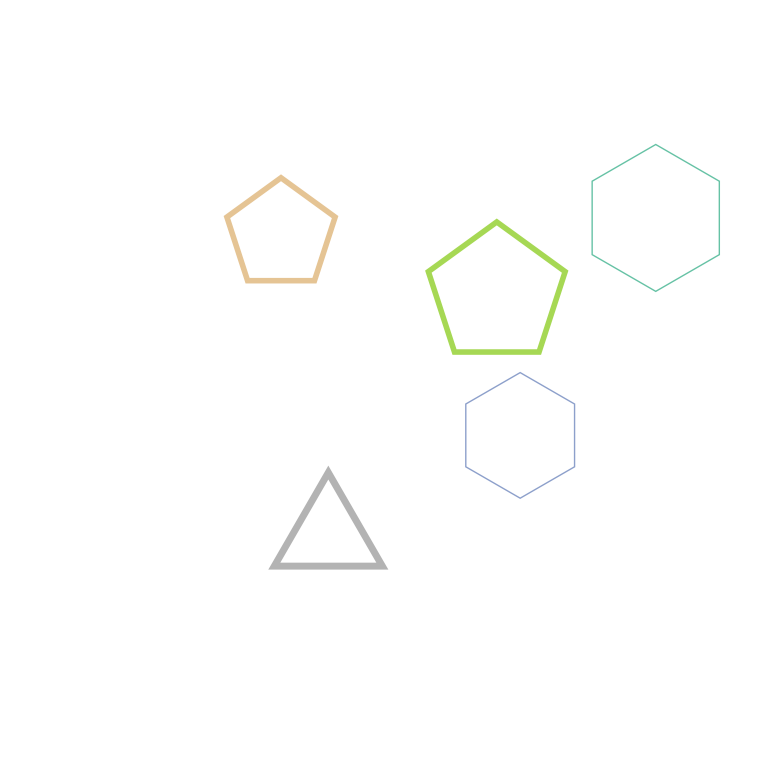[{"shape": "hexagon", "thickness": 0.5, "radius": 0.48, "center": [0.852, 0.717]}, {"shape": "hexagon", "thickness": 0.5, "radius": 0.41, "center": [0.676, 0.435]}, {"shape": "pentagon", "thickness": 2, "radius": 0.47, "center": [0.645, 0.618]}, {"shape": "pentagon", "thickness": 2, "radius": 0.37, "center": [0.365, 0.695]}, {"shape": "triangle", "thickness": 2.5, "radius": 0.41, "center": [0.426, 0.305]}]